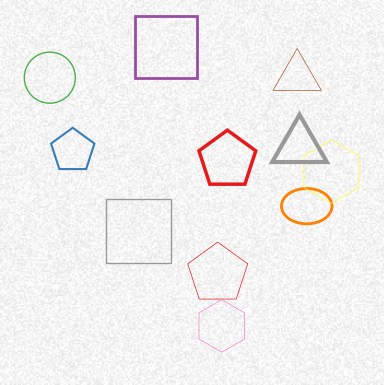[{"shape": "pentagon", "thickness": 2.5, "radius": 0.39, "center": [0.591, 0.584]}, {"shape": "pentagon", "thickness": 0.5, "radius": 0.41, "center": [0.566, 0.289]}, {"shape": "pentagon", "thickness": 1.5, "radius": 0.3, "center": [0.189, 0.609]}, {"shape": "circle", "thickness": 1, "radius": 0.33, "center": [0.129, 0.798]}, {"shape": "square", "thickness": 2, "radius": 0.41, "center": [0.432, 0.878]}, {"shape": "oval", "thickness": 2, "radius": 0.33, "center": [0.797, 0.465]}, {"shape": "hexagon", "thickness": 0.5, "radius": 0.41, "center": [0.861, 0.554]}, {"shape": "triangle", "thickness": 0.5, "radius": 0.36, "center": [0.772, 0.801]}, {"shape": "hexagon", "thickness": 0.5, "radius": 0.34, "center": [0.576, 0.153]}, {"shape": "square", "thickness": 1, "radius": 0.42, "center": [0.36, 0.4]}, {"shape": "triangle", "thickness": 3, "radius": 0.41, "center": [0.778, 0.62]}]